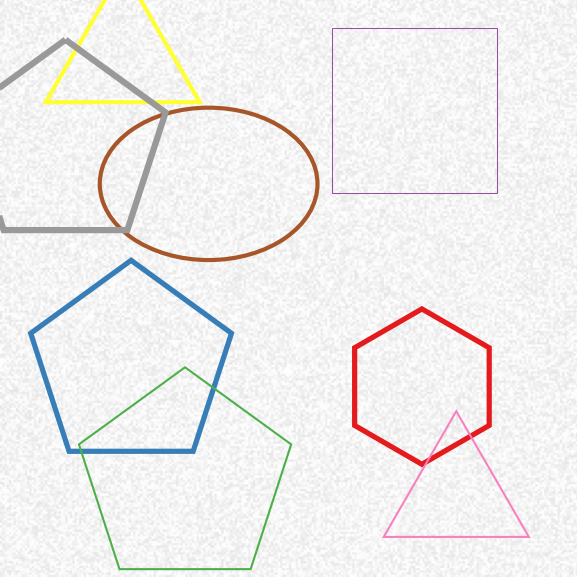[{"shape": "hexagon", "thickness": 2.5, "radius": 0.67, "center": [0.731, 0.33]}, {"shape": "pentagon", "thickness": 2.5, "radius": 0.91, "center": [0.227, 0.366]}, {"shape": "pentagon", "thickness": 1, "radius": 0.97, "center": [0.32, 0.17]}, {"shape": "square", "thickness": 0.5, "radius": 0.72, "center": [0.718, 0.808]}, {"shape": "triangle", "thickness": 2, "radius": 0.77, "center": [0.212, 0.899]}, {"shape": "oval", "thickness": 2, "radius": 0.94, "center": [0.361, 0.681]}, {"shape": "triangle", "thickness": 1, "radius": 0.73, "center": [0.79, 0.142]}, {"shape": "pentagon", "thickness": 3, "radius": 0.91, "center": [0.113, 0.748]}]